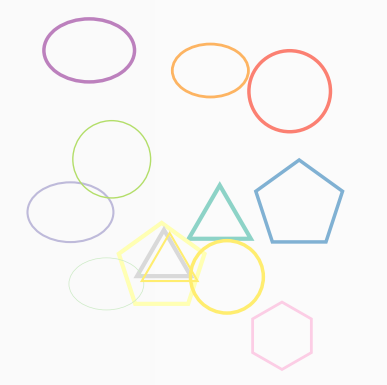[{"shape": "triangle", "thickness": 3, "radius": 0.46, "center": [0.567, 0.426]}, {"shape": "pentagon", "thickness": 3, "radius": 0.58, "center": [0.417, 0.305]}, {"shape": "oval", "thickness": 1.5, "radius": 0.55, "center": [0.182, 0.449]}, {"shape": "circle", "thickness": 2.5, "radius": 0.53, "center": [0.748, 0.763]}, {"shape": "pentagon", "thickness": 2.5, "radius": 0.59, "center": [0.772, 0.467]}, {"shape": "oval", "thickness": 2, "radius": 0.49, "center": [0.543, 0.817]}, {"shape": "circle", "thickness": 1, "radius": 0.5, "center": [0.288, 0.586]}, {"shape": "hexagon", "thickness": 2, "radius": 0.44, "center": [0.728, 0.128]}, {"shape": "triangle", "thickness": 3, "radius": 0.4, "center": [0.423, 0.323]}, {"shape": "oval", "thickness": 2.5, "radius": 0.58, "center": [0.23, 0.869]}, {"shape": "oval", "thickness": 0.5, "radius": 0.48, "center": [0.275, 0.263]}, {"shape": "circle", "thickness": 2.5, "radius": 0.47, "center": [0.586, 0.281]}, {"shape": "triangle", "thickness": 1.5, "radius": 0.42, "center": [0.438, 0.312]}]